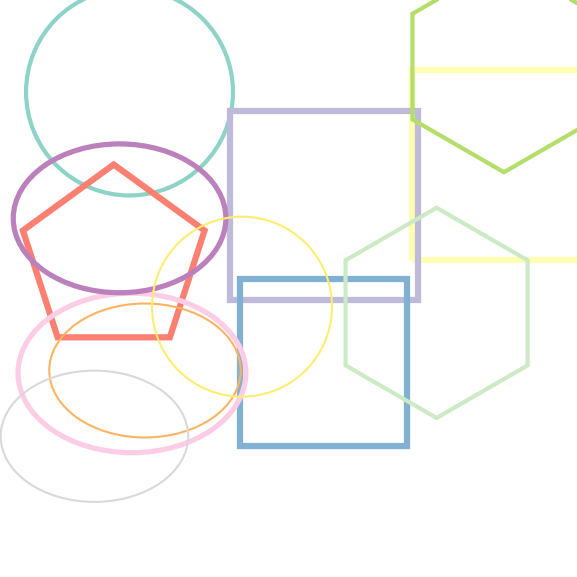[{"shape": "circle", "thickness": 2, "radius": 0.9, "center": [0.224, 0.84]}, {"shape": "square", "thickness": 3, "radius": 0.82, "center": [0.878, 0.713]}, {"shape": "square", "thickness": 3, "radius": 0.82, "center": [0.561, 0.643]}, {"shape": "pentagon", "thickness": 3, "radius": 0.83, "center": [0.197, 0.549]}, {"shape": "square", "thickness": 3, "radius": 0.72, "center": [0.56, 0.371]}, {"shape": "oval", "thickness": 1, "radius": 0.83, "center": [0.251, 0.358]}, {"shape": "hexagon", "thickness": 2, "radius": 0.91, "center": [0.873, 0.884]}, {"shape": "oval", "thickness": 2.5, "radius": 0.99, "center": [0.228, 0.353]}, {"shape": "oval", "thickness": 1, "radius": 0.81, "center": [0.164, 0.244]}, {"shape": "oval", "thickness": 2.5, "radius": 0.92, "center": [0.207, 0.621]}, {"shape": "hexagon", "thickness": 2, "radius": 0.91, "center": [0.756, 0.457]}, {"shape": "circle", "thickness": 1, "radius": 0.78, "center": [0.419, 0.468]}]